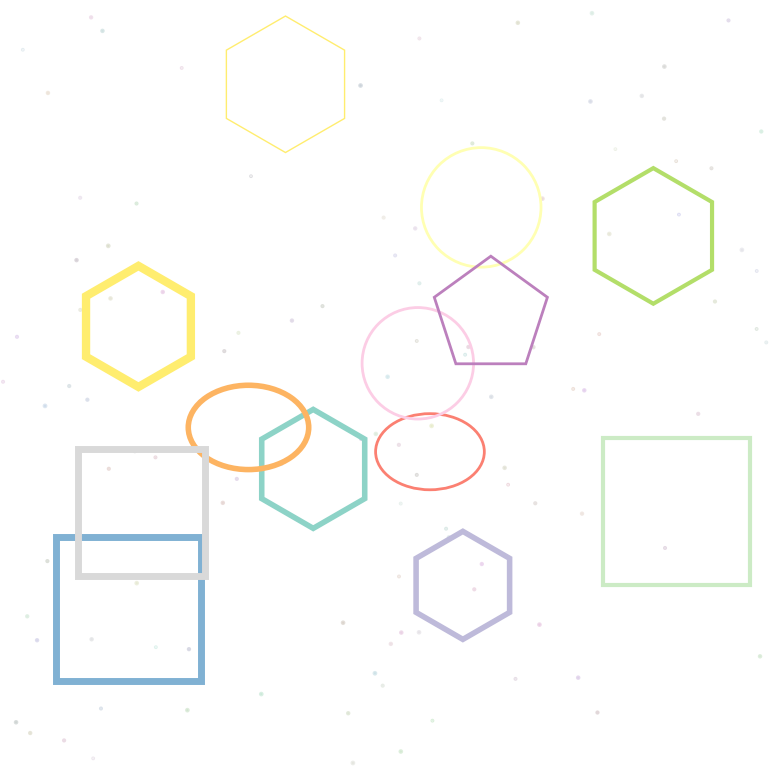[{"shape": "hexagon", "thickness": 2, "radius": 0.39, "center": [0.407, 0.391]}, {"shape": "circle", "thickness": 1, "radius": 0.39, "center": [0.625, 0.731]}, {"shape": "hexagon", "thickness": 2, "radius": 0.35, "center": [0.601, 0.24]}, {"shape": "oval", "thickness": 1, "radius": 0.35, "center": [0.558, 0.413]}, {"shape": "square", "thickness": 2.5, "radius": 0.47, "center": [0.167, 0.209]}, {"shape": "oval", "thickness": 2, "radius": 0.39, "center": [0.323, 0.445]}, {"shape": "hexagon", "thickness": 1.5, "radius": 0.44, "center": [0.848, 0.694]}, {"shape": "circle", "thickness": 1, "radius": 0.36, "center": [0.543, 0.528]}, {"shape": "square", "thickness": 2.5, "radius": 0.41, "center": [0.184, 0.334]}, {"shape": "pentagon", "thickness": 1, "radius": 0.39, "center": [0.637, 0.59]}, {"shape": "square", "thickness": 1.5, "radius": 0.48, "center": [0.878, 0.335]}, {"shape": "hexagon", "thickness": 0.5, "radius": 0.44, "center": [0.371, 0.891]}, {"shape": "hexagon", "thickness": 3, "radius": 0.39, "center": [0.18, 0.576]}]